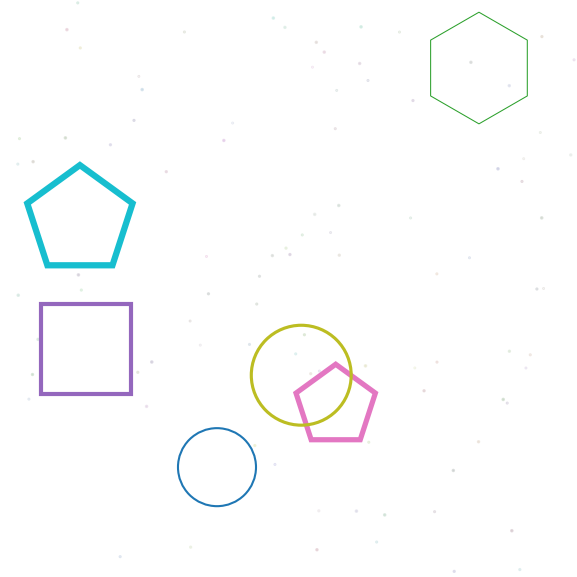[{"shape": "circle", "thickness": 1, "radius": 0.34, "center": [0.376, 0.19]}, {"shape": "hexagon", "thickness": 0.5, "radius": 0.48, "center": [0.829, 0.881]}, {"shape": "square", "thickness": 2, "radius": 0.39, "center": [0.15, 0.394]}, {"shape": "pentagon", "thickness": 2.5, "radius": 0.36, "center": [0.581, 0.296]}, {"shape": "circle", "thickness": 1.5, "radius": 0.43, "center": [0.522, 0.349]}, {"shape": "pentagon", "thickness": 3, "radius": 0.48, "center": [0.138, 0.617]}]